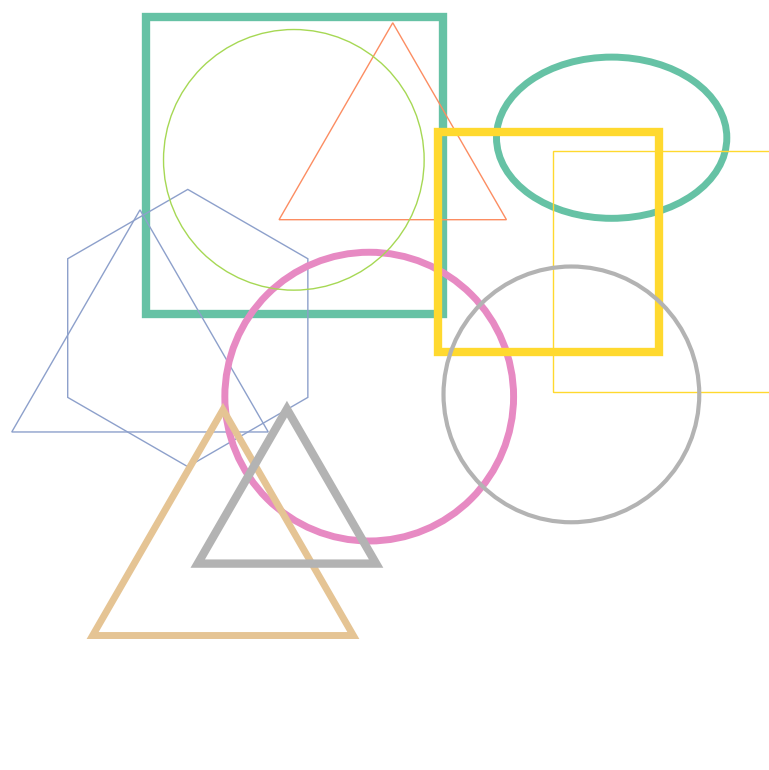[{"shape": "square", "thickness": 3, "radius": 0.96, "center": [0.383, 0.785]}, {"shape": "oval", "thickness": 2.5, "radius": 0.75, "center": [0.794, 0.821]}, {"shape": "triangle", "thickness": 0.5, "radius": 0.85, "center": [0.51, 0.8]}, {"shape": "triangle", "thickness": 0.5, "radius": 0.96, "center": [0.182, 0.535]}, {"shape": "hexagon", "thickness": 0.5, "radius": 0.9, "center": [0.244, 0.574]}, {"shape": "circle", "thickness": 2.5, "radius": 0.94, "center": [0.479, 0.485]}, {"shape": "circle", "thickness": 0.5, "radius": 0.85, "center": [0.382, 0.792]}, {"shape": "square", "thickness": 3, "radius": 0.72, "center": [0.712, 0.686]}, {"shape": "square", "thickness": 0.5, "radius": 0.78, "center": [0.874, 0.647]}, {"shape": "triangle", "thickness": 2.5, "radius": 0.98, "center": [0.29, 0.272]}, {"shape": "triangle", "thickness": 3, "radius": 0.67, "center": [0.373, 0.335]}, {"shape": "circle", "thickness": 1.5, "radius": 0.83, "center": [0.742, 0.488]}]